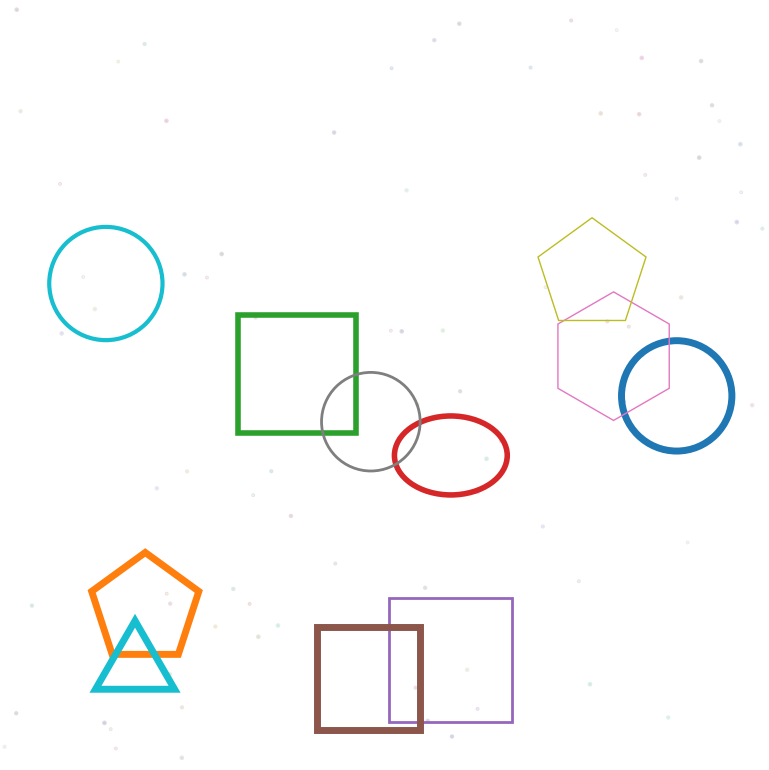[{"shape": "circle", "thickness": 2.5, "radius": 0.36, "center": [0.879, 0.486]}, {"shape": "pentagon", "thickness": 2.5, "radius": 0.37, "center": [0.189, 0.209]}, {"shape": "square", "thickness": 2, "radius": 0.38, "center": [0.386, 0.515]}, {"shape": "oval", "thickness": 2, "radius": 0.37, "center": [0.586, 0.409]}, {"shape": "square", "thickness": 1, "radius": 0.4, "center": [0.585, 0.143]}, {"shape": "square", "thickness": 2.5, "radius": 0.33, "center": [0.478, 0.119]}, {"shape": "hexagon", "thickness": 0.5, "radius": 0.42, "center": [0.797, 0.537]}, {"shape": "circle", "thickness": 1, "radius": 0.32, "center": [0.482, 0.452]}, {"shape": "pentagon", "thickness": 0.5, "radius": 0.37, "center": [0.769, 0.643]}, {"shape": "triangle", "thickness": 2.5, "radius": 0.3, "center": [0.175, 0.135]}, {"shape": "circle", "thickness": 1.5, "radius": 0.37, "center": [0.138, 0.632]}]